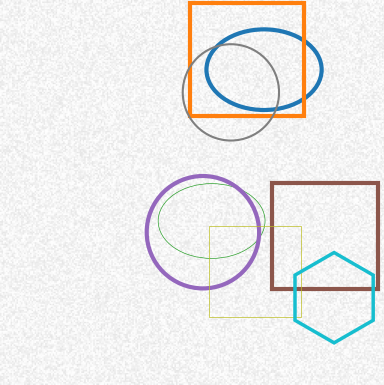[{"shape": "oval", "thickness": 3, "radius": 0.75, "center": [0.686, 0.819]}, {"shape": "square", "thickness": 3, "radius": 0.73, "center": [0.642, 0.846]}, {"shape": "oval", "thickness": 0.5, "radius": 0.69, "center": [0.55, 0.426]}, {"shape": "circle", "thickness": 3, "radius": 0.73, "center": [0.527, 0.397]}, {"shape": "square", "thickness": 3, "radius": 0.68, "center": [0.844, 0.387]}, {"shape": "circle", "thickness": 1.5, "radius": 0.63, "center": [0.6, 0.76]}, {"shape": "square", "thickness": 0.5, "radius": 0.59, "center": [0.662, 0.296]}, {"shape": "hexagon", "thickness": 2.5, "radius": 0.59, "center": [0.868, 0.227]}]